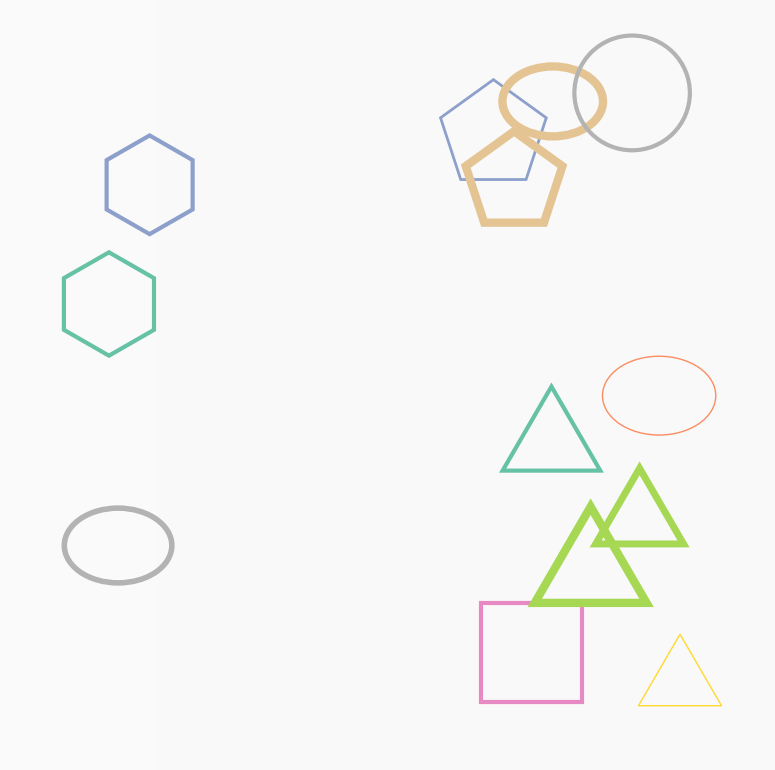[{"shape": "triangle", "thickness": 1.5, "radius": 0.36, "center": [0.712, 0.425]}, {"shape": "hexagon", "thickness": 1.5, "radius": 0.34, "center": [0.141, 0.605]}, {"shape": "oval", "thickness": 0.5, "radius": 0.37, "center": [0.85, 0.486]}, {"shape": "pentagon", "thickness": 1, "radius": 0.36, "center": [0.637, 0.825]}, {"shape": "hexagon", "thickness": 1.5, "radius": 0.32, "center": [0.193, 0.76]}, {"shape": "square", "thickness": 1.5, "radius": 0.32, "center": [0.686, 0.153]}, {"shape": "triangle", "thickness": 2.5, "radius": 0.33, "center": [0.825, 0.326]}, {"shape": "triangle", "thickness": 3, "radius": 0.42, "center": [0.762, 0.259]}, {"shape": "triangle", "thickness": 0.5, "radius": 0.31, "center": [0.877, 0.114]}, {"shape": "oval", "thickness": 3, "radius": 0.32, "center": [0.713, 0.868]}, {"shape": "pentagon", "thickness": 3, "radius": 0.33, "center": [0.663, 0.764]}, {"shape": "oval", "thickness": 2, "radius": 0.35, "center": [0.152, 0.292]}, {"shape": "circle", "thickness": 1.5, "radius": 0.37, "center": [0.816, 0.879]}]